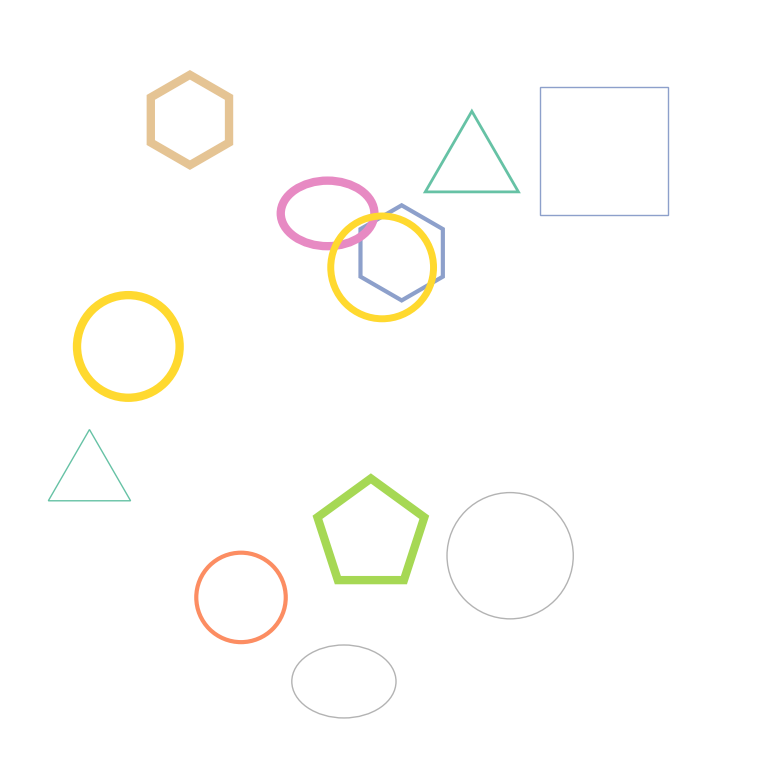[{"shape": "triangle", "thickness": 1, "radius": 0.35, "center": [0.613, 0.786]}, {"shape": "triangle", "thickness": 0.5, "radius": 0.31, "center": [0.116, 0.38]}, {"shape": "circle", "thickness": 1.5, "radius": 0.29, "center": [0.313, 0.224]}, {"shape": "hexagon", "thickness": 1.5, "radius": 0.31, "center": [0.522, 0.672]}, {"shape": "square", "thickness": 0.5, "radius": 0.42, "center": [0.784, 0.804]}, {"shape": "oval", "thickness": 3, "radius": 0.3, "center": [0.425, 0.723]}, {"shape": "pentagon", "thickness": 3, "radius": 0.36, "center": [0.482, 0.306]}, {"shape": "circle", "thickness": 3, "radius": 0.33, "center": [0.167, 0.55]}, {"shape": "circle", "thickness": 2.5, "radius": 0.33, "center": [0.496, 0.653]}, {"shape": "hexagon", "thickness": 3, "radius": 0.29, "center": [0.247, 0.844]}, {"shape": "circle", "thickness": 0.5, "radius": 0.41, "center": [0.663, 0.278]}, {"shape": "oval", "thickness": 0.5, "radius": 0.34, "center": [0.447, 0.115]}]